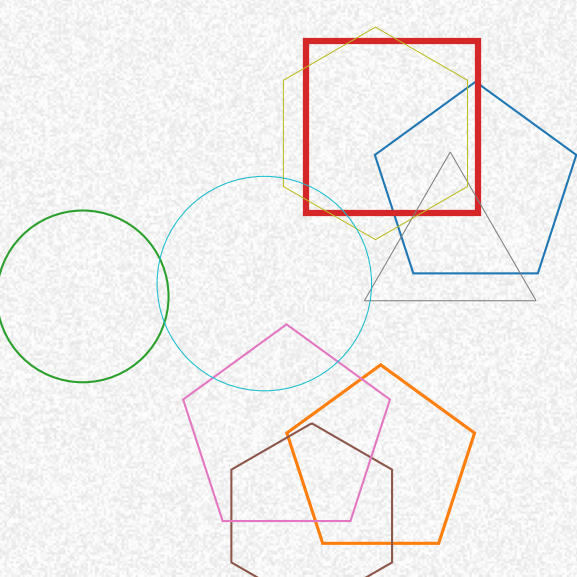[{"shape": "pentagon", "thickness": 1, "radius": 0.92, "center": [0.824, 0.674]}, {"shape": "pentagon", "thickness": 1.5, "radius": 0.85, "center": [0.659, 0.197]}, {"shape": "circle", "thickness": 1, "radius": 0.74, "center": [0.143, 0.486]}, {"shape": "square", "thickness": 3, "radius": 0.75, "center": [0.68, 0.78]}, {"shape": "hexagon", "thickness": 1, "radius": 0.8, "center": [0.54, 0.106]}, {"shape": "pentagon", "thickness": 1, "radius": 0.94, "center": [0.496, 0.249]}, {"shape": "triangle", "thickness": 0.5, "radius": 0.86, "center": [0.78, 0.564]}, {"shape": "hexagon", "thickness": 0.5, "radius": 0.92, "center": [0.65, 0.768]}, {"shape": "circle", "thickness": 0.5, "radius": 0.93, "center": [0.458, 0.508]}]